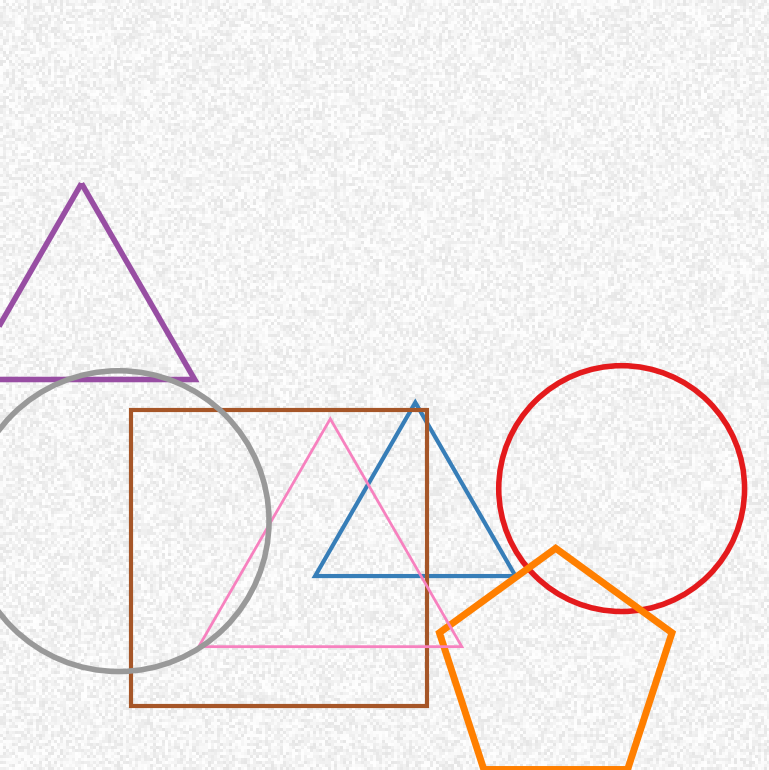[{"shape": "circle", "thickness": 2, "radius": 0.8, "center": [0.807, 0.365]}, {"shape": "triangle", "thickness": 1.5, "radius": 0.75, "center": [0.539, 0.327]}, {"shape": "triangle", "thickness": 2, "radius": 0.85, "center": [0.106, 0.592]}, {"shape": "pentagon", "thickness": 2.5, "radius": 0.79, "center": [0.722, 0.129]}, {"shape": "square", "thickness": 1.5, "radius": 0.96, "center": [0.362, 0.276]}, {"shape": "triangle", "thickness": 1, "radius": 0.99, "center": [0.429, 0.259]}, {"shape": "circle", "thickness": 2, "radius": 0.98, "center": [0.154, 0.323]}]